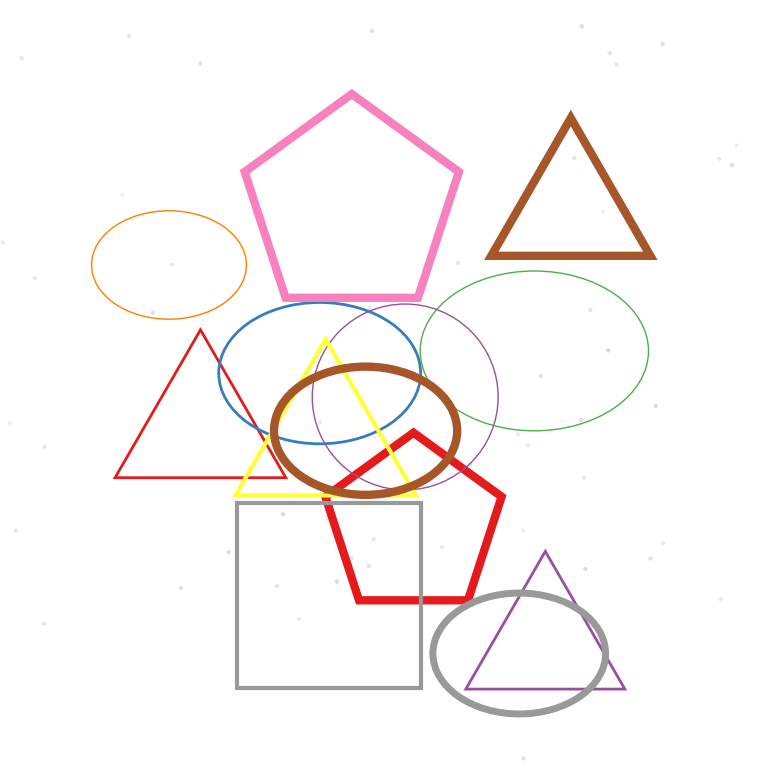[{"shape": "pentagon", "thickness": 3, "radius": 0.6, "center": [0.537, 0.318]}, {"shape": "triangle", "thickness": 1, "radius": 0.64, "center": [0.26, 0.444]}, {"shape": "oval", "thickness": 1, "radius": 0.66, "center": [0.415, 0.515]}, {"shape": "oval", "thickness": 0.5, "radius": 0.74, "center": [0.694, 0.544]}, {"shape": "triangle", "thickness": 1, "radius": 0.6, "center": [0.708, 0.165]}, {"shape": "circle", "thickness": 0.5, "radius": 0.6, "center": [0.526, 0.484]}, {"shape": "oval", "thickness": 0.5, "radius": 0.5, "center": [0.219, 0.656]}, {"shape": "triangle", "thickness": 1.5, "radius": 0.68, "center": [0.423, 0.424]}, {"shape": "oval", "thickness": 3, "radius": 0.59, "center": [0.475, 0.441]}, {"shape": "triangle", "thickness": 3, "radius": 0.6, "center": [0.741, 0.727]}, {"shape": "pentagon", "thickness": 3, "radius": 0.73, "center": [0.457, 0.732]}, {"shape": "oval", "thickness": 2.5, "radius": 0.56, "center": [0.674, 0.151]}, {"shape": "square", "thickness": 1.5, "radius": 0.6, "center": [0.427, 0.227]}]